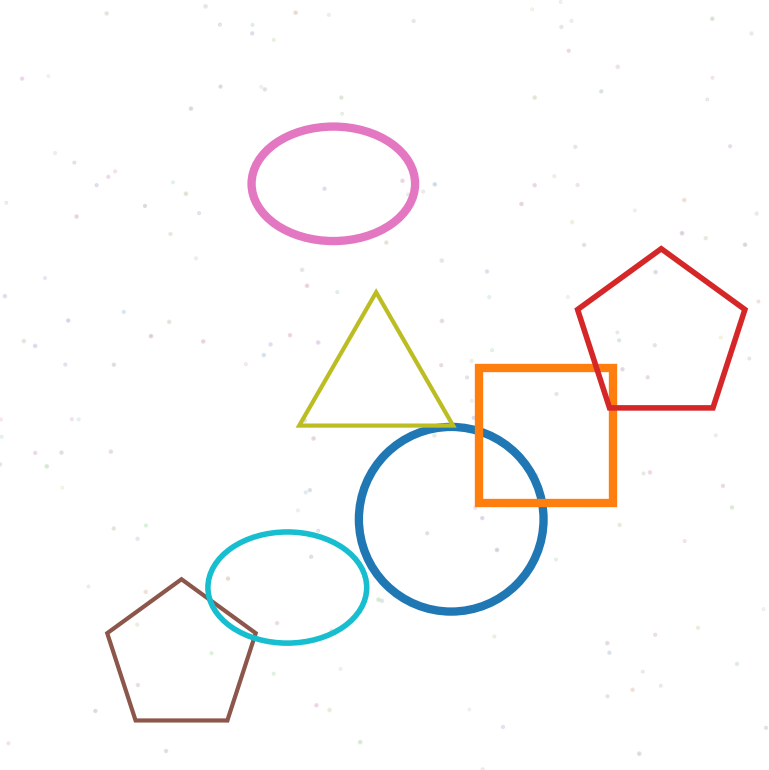[{"shape": "circle", "thickness": 3, "radius": 0.6, "center": [0.586, 0.326]}, {"shape": "square", "thickness": 3, "radius": 0.44, "center": [0.709, 0.434]}, {"shape": "pentagon", "thickness": 2, "radius": 0.57, "center": [0.859, 0.563]}, {"shape": "pentagon", "thickness": 1.5, "radius": 0.51, "center": [0.236, 0.146]}, {"shape": "oval", "thickness": 3, "radius": 0.53, "center": [0.433, 0.761]}, {"shape": "triangle", "thickness": 1.5, "radius": 0.58, "center": [0.488, 0.505]}, {"shape": "oval", "thickness": 2, "radius": 0.52, "center": [0.373, 0.237]}]